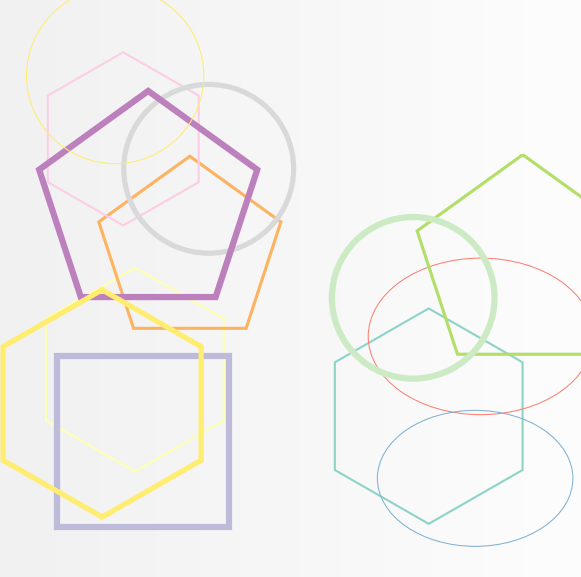[{"shape": "hexagon", "thickness": 1, "radius": 0.93, "center": [0.738, 0.279]}, {"shape": "hexagon", "thickness": 1, "radius": 0.88, "center": [0.232, 0.359]}, {"shape": "square", "thickness": 3, "radius": 0.74, "center": [0.247, 0.235]}, {"shape": "oval", "thickness": 0.5, "radius": 0.97, "center": [0.827, 0.417]}, {"shape": "oval", "thickness": 0.5, "radius": 0.84, "center": [0.817, 0.171]}, {"shape": "pentagon", "thickness": 1.5, "radius": 0.82, "center": [0.327, 0.564]}, {"shape": "pentagon", "thickness": 1.5, "radius": 0.95, "center": [0.899, 0.54]}, {"shape": "hexagon", "thickness": 1, "radius": 0.75, "center": [0.212, 0.759]}, {"shape": "circle", "thickness": 2.5, "radius": 0.73, "center": [0.359, 0.707]}, {"shape": "pentagon", "thickness": 3, "radius": 0.99, "center": [0.255, 0.644]}, {"shape": "circle", "thickness": 3, "radius": 0.7, "center": [0.711, 0.483]}, {"shape": "hexagon", "thickness": 2.5, "radius": 0.98, "center": [0.176, 0.301]}, {"shape": "circle", "thickness": 0.5, "radius": 0.76, "center": [0.198, 0.868]}]